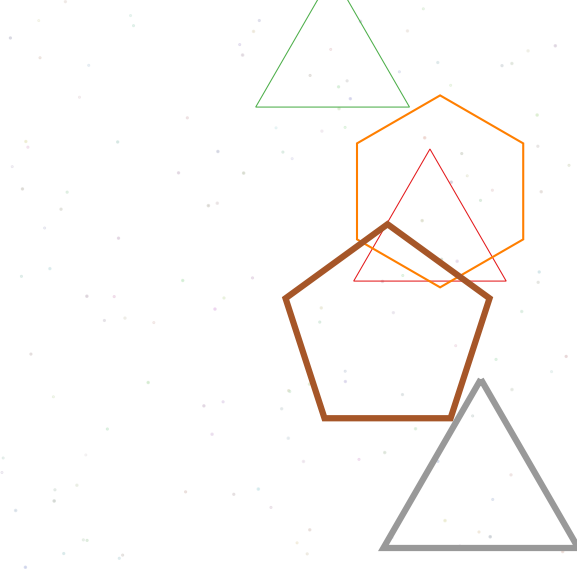[{"shape": "triangle", "thickness": 0.5, "radius": 0.76, "center": [0.744, 0.589]}, {"shape": "triangle", "thickness": 0.5, "radius": 0.77, "center": [0.576, 0.891]}, {"shape": "hexagon", "thickness": 1, "radius": 0.83, "center": [0.762, 0.668]}, {"shape": "pentagon", "thickness": 3, "radius": 0.93, "center": [0.671, 0.425]}, {"shape": "triangle", "thickness": 3, "radius": 0.97, "center": [0.833, 0.148]}]